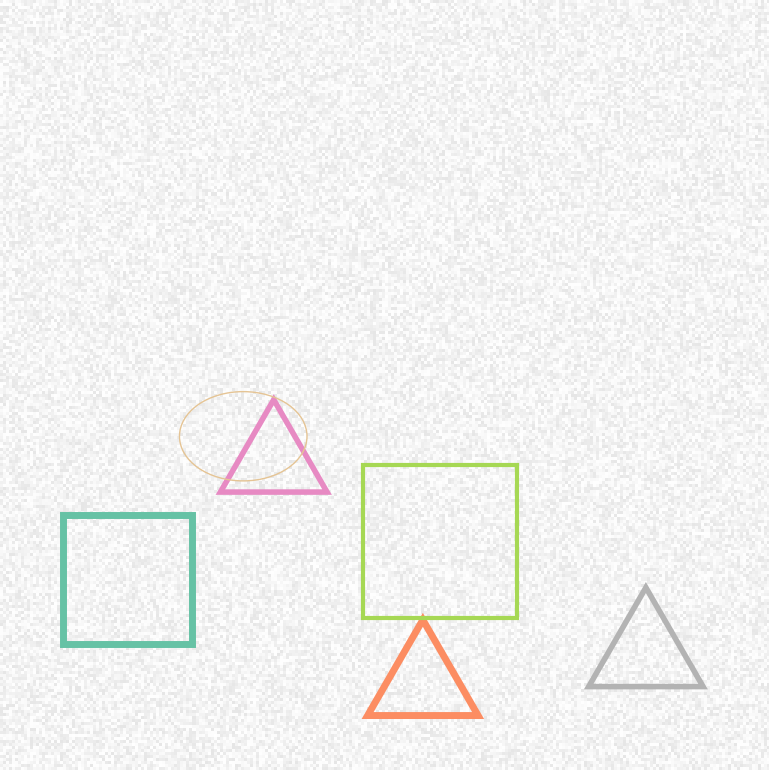[{"shape": "square", "thickness": 2.5, "radius": 0.42, "center": [0.165, 0.247]}, {"shape": "triangle", "thickness": 2.5, "radius": 0.41, "center": [0.549, 0.112]}, {"shape": "triangle", "thickness": 2, "radius": 0.4, "center": [0.355, 0.401]}, {"shape": "square", "thickness": 1.5, "radius": 0.5, "center": [0.571, 0.297]}, {"shape": "oval", "thickness": 0.5, "radius": 0.41, "center": [0.316, 0.433]}, {"shape": "triangle", "thickness": 2, "radius": 0.43, "center": [0.839, 0.151]}]